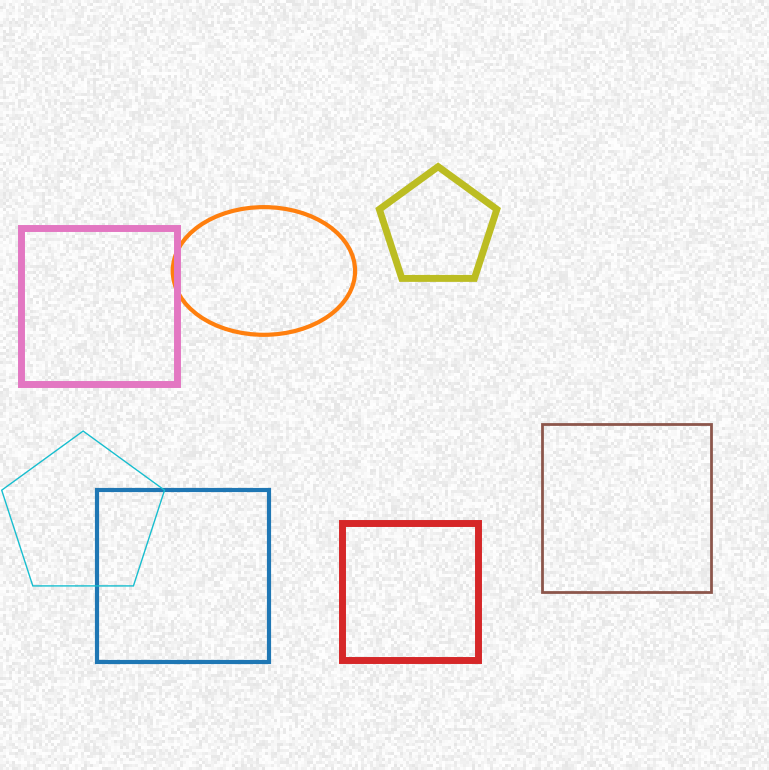[{"shape": "square", "thickness": 1.5, "radius": 0.56, "center": [0.238, 0.252]}, {"shape": "oval", "thickness": 1.5, "radius": 0.59, "center": [0.343, 0.648]}, {"shape": "square", "thickness": 2.5, "radius": 0.44, "center": [0.533, 0.232]}, {"shape": "square", "thickness": 1, "radius": 0.55, "center": [0.813, 0.34]}, {"shape": "square", "thickness": 2.5, "radius": 0.5, "center": [0.129, 0.603]}, {"shape": "pentagon", "thickness": 2.5, "radius": 0.4, "center": [0.569, 0.703]}, {"shape": "pentagon", "thickness": 0.5, "radius": 0.56, "center": [0.108, 0.329]}]